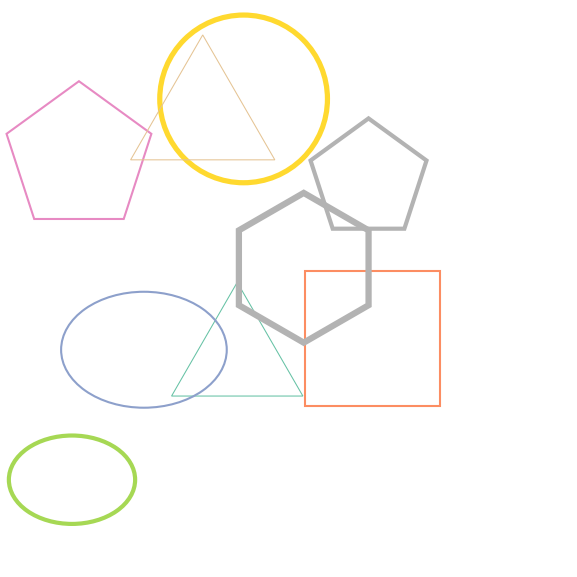[{"shape": "triangle", "thickness": 0.5, "radius": 0.66, "center": [0.411, 0.379]}, {"shape": "square", "thickness": 1, "radius": 0.58, "center": [0.646, 0.412]}, {"shape": "oval", "thickness": 1, "radius": 0.72, "center": [0.249, 0.394]}, {"shape": "pentagon", "thickness": 1, "radius": 0.66, "center": [0.137, 0.727]}, {"shape": "oval", "thickness": 2, "radius": 0.55, "center": [0.125, 0.168]}, {"shape": "circle", "thickness": 2.5, "radius": 0.73, "center": [0.422, 0.828]}, {"shape": "triangle", "thickness": 0.5, "radius": 0.72, "center": [0.351, 0.794]}, {"shape": "pentagon", "thickness": 2, "radius": 0.53, "center": [0.638, 0.689]}, {"shape": "hexagon", "thickness": 3, "radius": 0.65, "center": [0.526, 0.535]}]